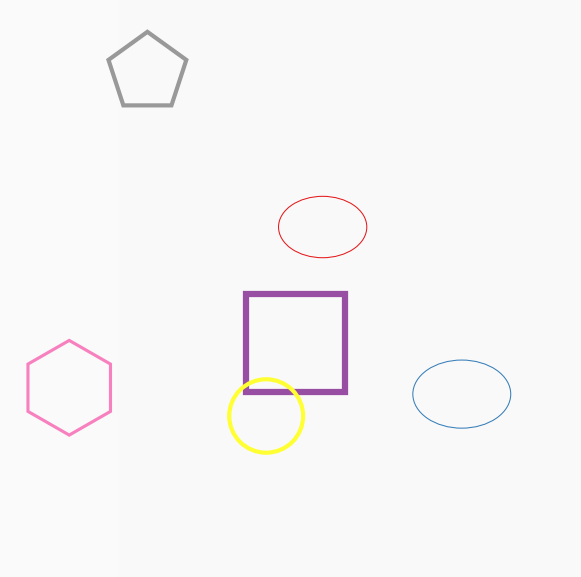[{"shape": "oval", "thickness": 0.5, "radius": 0.38, "center": [0.555, 0.606]}, {"shape": "oval", "thickness": 0.5, "radius": 0.42, "center": [0.794, 0.317]}, {"shape": "square", "thickness": 3, "radius": 0.42, "center": [0.509, 0.405]}, {"shape": "circle", "thickness": 2, "radius": 0.32, "center": [0.458, 0.279]}, {"shape": "hexagon", "thickness": 1.5, "radius": 0.41, "center": [0.119, 0.328]}, {"shape": "pentagon", "thickness": 2, "radius": 0.35, "center": [0.254, 0.874]}]